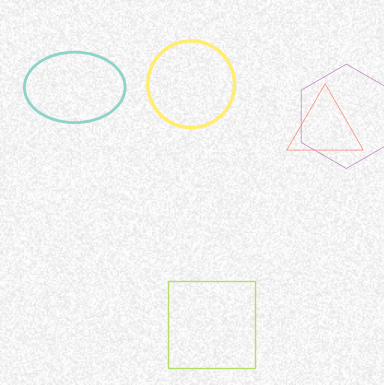[{"shape": "oval", "thickness": 2, "radius": 0.65, "center": [0.194, 0.773]}, {"shape": "triangle", "thickness": 0.5, "radius": 0.57, "center": [0.844, 0.668]}, {"shape": "square", "thickness": 1, "radius": 0.57, "center": [0.549, 0.157]}, {"shape": "hexagon", "thickness": 0.5, "radius": 0.68, "center": [0.9, 0.698]}, {"shape": "circle", "thickness": 2.5, "radius": 0.56, "center": [0.497, 0.781]}]